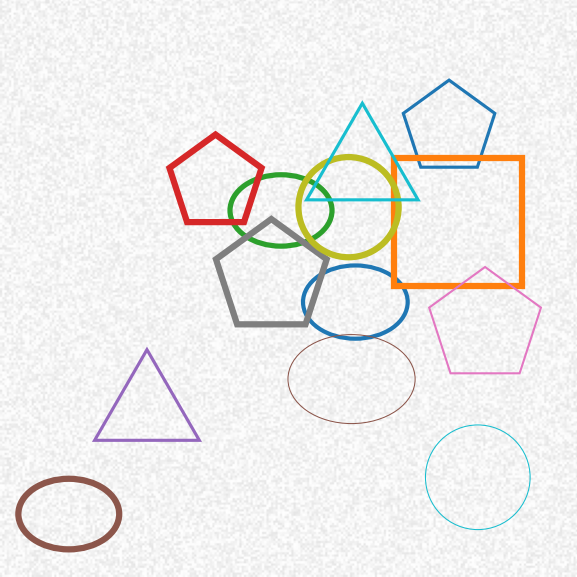[{"shape": "oval", "thickness": 2, "radius": 0.45, "center": [0.615, 0.476]}, {"shape": "pentagon", "thickness": 1.5, "radius": 0.42, "center": [0.778, 0.777]}, {"shape": "square", "thickness": 3, "radius": 0.56, "center": [0.793, 0.615]}, {"shape": "oval", "thickness": 2.5, "radius": 0.44, "center": [0.487, 0.635]}, {"shape": "pentagon", "thickness": 3, "radius": 0.42, "center": [0.373, 0.682]}, {"shape": "triangle", "thickness": 1.5, "radius": 0.52, "center": [0.254, 0.289]}, {"shape": "oval", "thickness": 3, "radius": 0.44, "center": [0.119, 0.109]}, {"shape": "oval", "thickness": 0.5, "radius": 0.55, "center": [0.609, 0.343]}, {"shape": "pentagon", "thickness": 1, "radius": 0.51, "center": [0.84, 0.435]}, {"shape": "pentagon", "thickness": 3, "radius": 0.5, "center": [0.47, 0.519]}, {"shape": "circle", "thickness": 3, "radius": 0.43, "center": [0.604, 0.64]}, {"shape": "circle", "thickness": 0.5, "radius": 0.45, "center": [0.827, 0.173]}, {"shape": "triangle", "thickness": 1.5, "radius": 0.56, "center": [0.627, 0.709]}]